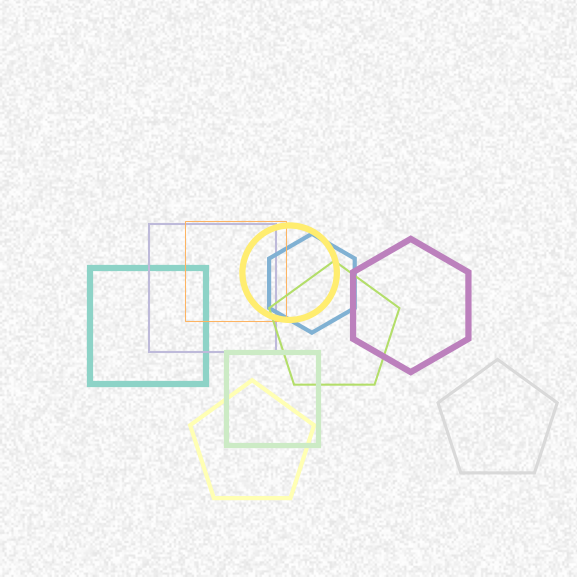[{"shape": "square", "thickness": 3, "radius": 0.5, "center": [0.256, 0.435]}, {"shape": "pentagon", "thickness": 2, "radius": 0.56, "center": [0.437, 0.228]}, {"shape": "square", "thickness": 1, "radius": 0.55, "center": [0.368, 0.5]}, {"shape": "hexagon", "thickness": 2, "radius": 0.43, "center": [0.54, 0.509]}, {"shape": "square", "thickness": 0.5, "radius": 0.44, "center": [0.407, 0.53]}, {"shape": "pentagon", "thickness": 1, "radius": 0.59, "center": [0.579, 0.429]}, {"shape": "pentagon", "thickness": 1.5, "radius": 0.54, "center": [0.862, 0.268]}, {"shape": "hexagon", "thickness": 3, "radius": 0.58, "center": [0.711, 0.47]}, {"shape": "square", "thickness": 2.5, "radius": 0.4, "center": [0.471, 0.309]}, {"shape": "circle", "thickness": 3, "radius": 0.41, "center": [0.502, 0.527]}]